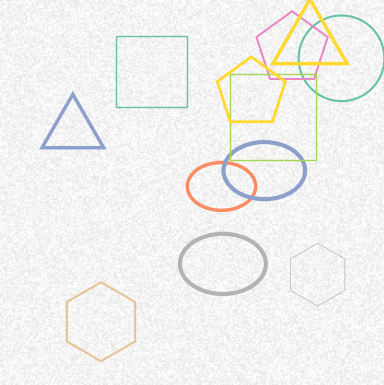[{"shape": "circle", "thickness": 1.5, "radius": 0.56, "center": [0.887, 0.849]}, {"shape": "square", "thickness": 1, "radius": 0.46, "center": [0.393, 0.813]}, {"shape": "oval", "thickness": 2.5, "radius": 0.44, "center": [0.575, 0.516]}, {"shape": "oval", "thickness": 3, "radius": 0.53, "center": [0.687, 0.557]}, {"shape": "triangle", "thickness": 2.5, "radius": 0.46, "center": [0.189, 0.663]}, {"shape": "pentagon", "thickness": 1.5, "radius": 0.49, "center": [0.759, 0.874]}, {"shape": "square", "thickness": 1, "radius": 0.56, "center": [0.709, 0.696]}, {"shape": "triangle", "thickness": 2.5, "radius": 0.56, "center": [0.805, 0.89]}, {"shape": "pentagon", "thickness": 2, "radius": 0.47, "center": [0.653, 0.759]}, {"shape": "hexagon", "thickness": 1.5, "radius": 0.51, "center": [0.262, 0.164]}, {"shape": "hexagon", "thickness": 0.5, "radius": 0.41, "center": [0.825, 0.287]}, {"shape": "oval", "thickness": 3, "radius": 0.56, "center": [0.579, 0.315]}]